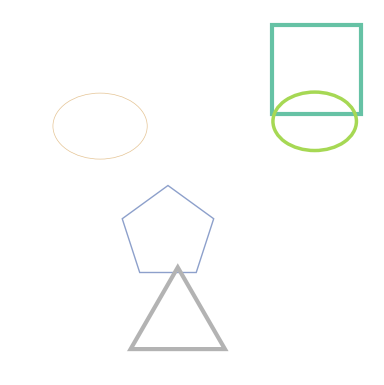[{"shape": "square", "thickness": 3, "radius": 0.58, "center": [0.822, 0.82]}, {"shape": "pentagon", "thickness": 1, "radius": 0.62, "center": [0.436, 0.393]}, {"shape": "oval", "thickness": 2.5, "radius": 0.54, "center": [0.817, 0.685]}, {"shape": "oval", "thickness": 0.5, "radius": 0.61, "center": [0.26, 0.672]}, {"shape": "triangle", "thickness": 3, "radius": 0.71, "center": [0.462, 0.164]}]